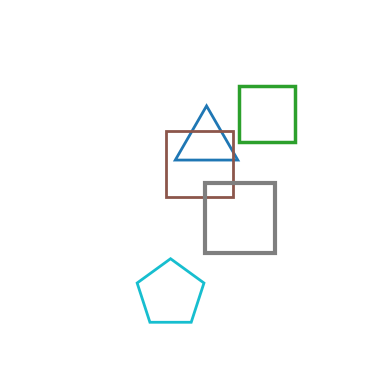[{"shape": "triangle", "thickness": 2, "radius": 0.47, "center": [0.536, 0.631]}, {"shape": "square", "thickness": 2.5, "radius": 0.36, "center": [0.694, 0.704]}, {"shape": "square", "thickness": 2, "radius": 0.43, "center": [0.519, 0.575]}, {"shape": "square", "thickness": 3, "radius": 0.46, "center": [0.622, 0.435]}, {"shape": "pentagon", "thickness": 2, "radius": 0.46, "center": [0.443, 0.237]}]